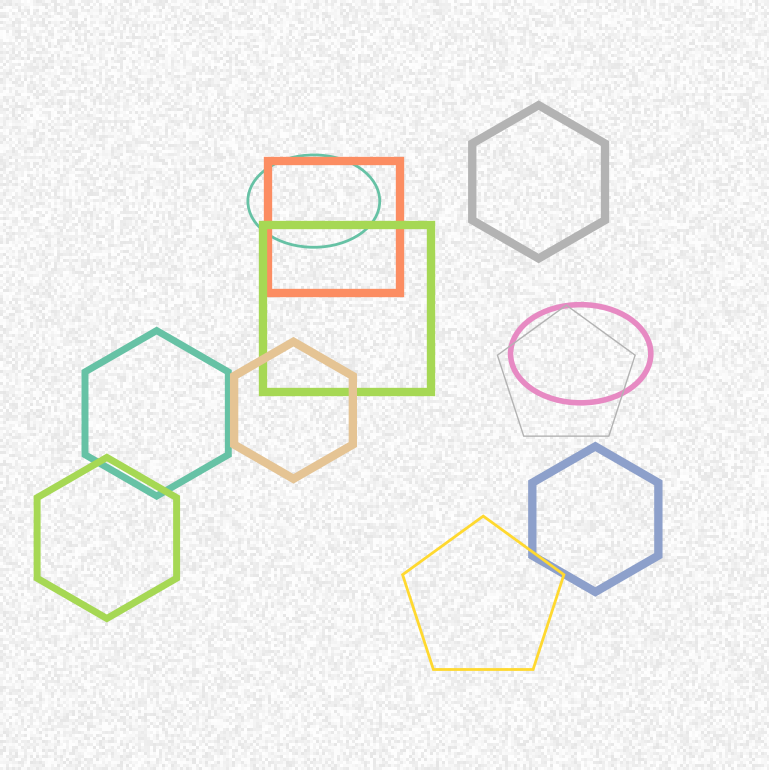[{"shape": "hexagon", "thickness": 2.5, "radius": 0.54, "center": [0.203, 0.463]}, {"shape": "oval", "thickness": 1, "radius": 0.43, "center": [0.408, 0.739]}, {"shape": "square", "thickness": 3, "radius": 0.43, "center": [0.433, 0.706]}, {"shape": "hexagon", "thickness": 3, "radius": 0.47, "center": [0.773, 0.326]}, {"shape": "oval", "thickness": 2, "radius": 0.46, "center": [0.754, 0.541]}, {"shape": "hexagon", "thickness": 2.5, "radius": 0.52, "center": [0.139, 0.301]}, {"shape": "square", "thickness": 3, "radius": 0.54, "center": [0.451, 0.599]}, {"shape": "pentagon", "thickness": 1, "radius": 0.55, "center": [0.628, 0.22]}, {"shape": "hexagon", "thickness": 3, "radius": 0.45, "center": [0.381, 0.467]}, {"shape": "hexagon", "thickness": 3, "radius": 0.5, "center": [0.7, 0.764]}, {"shape": "pentagon", "thickness": 0.5, "radius": 0.47, "center": [0.735, 0.51]}]